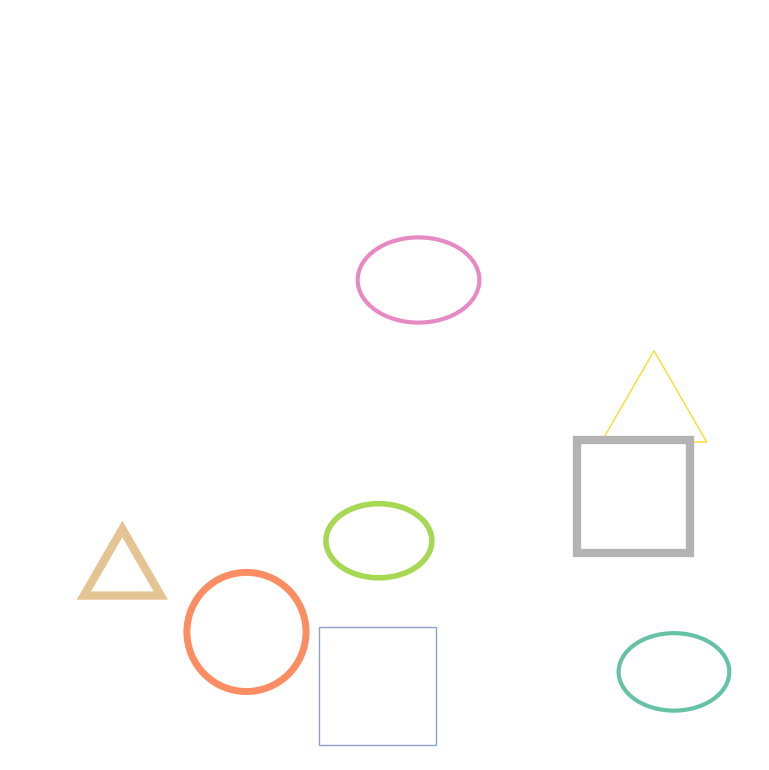[{"shape": "oval", "thickness": 1.5, "radius": 0.36, "center": [0.875, 0.127]}, {"shape": "circle", "thickness": 2.5, "radius": 0.39, "center": [0.32, 0.179]}, {"shape": "square", "thickness": 0.5, "radius": 0.38, "center": [0.49, 0.109]}, {"shape": "oval", "thickness": 1.5, "radius": 0.4, "center": [0.544, 0.636]}, {"shape": "oval", "thickness": 2, "radius": 0.34, "center": [0.492, 0.298]}, {"shape": "triangle", "thickness": 0.5, "radius": 0.39, "center": [0.849, 0.466]}, {"shape": "triangle", "thickness": 3, "radius": 0.29, "center": [0.159, 0.255]}, {"shape": "square", "thickness": 3, "radius": 0.37, "center": [0.823, 0.355]}]